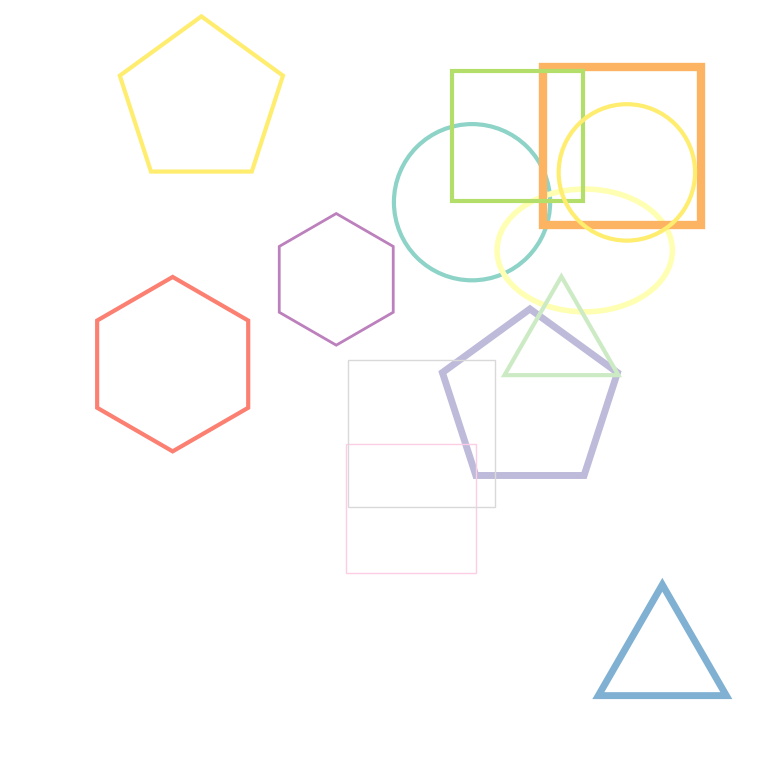[{"shape": "circle", "thickness": 1.5, "radius": 0.51, "center": [0.613, 0.737]}, {"shape": "oval", "thickness": 2, "radius": 0.57, "center": [0.759, 0.675]}, {"shape": "pentagon", "thickness": 2.5, "radius": 0.6, "center": [0.688, 0.479]}, {"shape": "hexagon", "thickness": 1.5, "radius": 0.57, "center": [0.224, 0.527]}, {"shape": "triangle", "thickness": 2.5, "radius": 0.48, "center": [0.86, 0.145]}, {"shape": "square", "thickness": 3, "radius": 0.51, "center": [0.808, 0.81]}, {"shape": "square", "thickness": 1.5, "radius": 0.42, "center": [0.672, 0.823]}, {"shape": "square", "thickness": 0.5, "radius": 0.42, "center": [0.534, 0.34]}, {"shape": "square", "thickness": 0.5, "radius": 0.48, "center": [0.547, 0.437]}, {"shape": "hexagon", "thickness": 1, "radius": 0.43, "center": [0.437, 0.637]}, {"shape": "triangle", "thickness": 1.5, "radius": 0.43, "center": [0.729, 0.555]}, {"shape": "pentagon", "thickness": 1.5, "radius": 0.56, "center": [0.262, 0.867]}, {"shape": "circle", "thickness": 1.5, "radius": 0.44, "center": [0.814, 0.776]}]